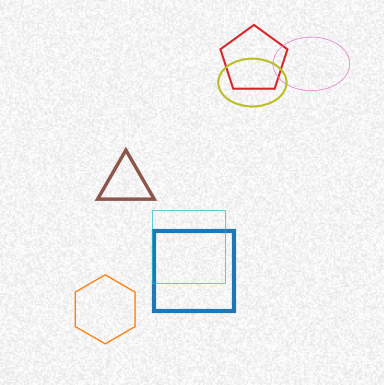[{"shape": "square", "thickness": 3, "radius": 0.52, "center": [0.504, 0.296]}, {"shape": "hexagon", "thickness": 1, "radius": 0.45, "center": [0.273, 0.196]}, {"shape": "pentagon", "thickness": 1.5, "radius": 0.46, "center": [0.66, 0.844]}, {"shape": "triangle", "thickness": 2.5, "radius": 0.42, "center": [0.327, 0.525]}, {"shape": "oval", "thickness": 0.5, "radius": 0.5, "center": [0.809, 0.834]}, {"shape": "oval", "thickness": 1.5, "radius": 0.44, "center": [0.656, 0.786]}, {"shape": "square", "thickness": 0.5, "radius": 0.48, "center": [0.49, 0.36]}]